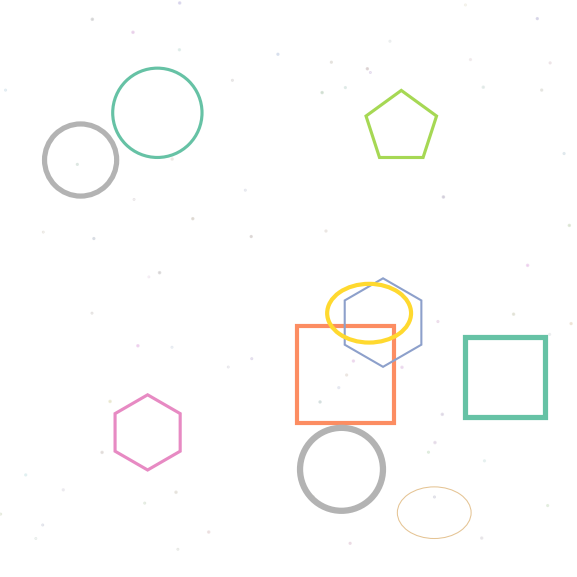[{"shape": "square", "thickness": 2.5, "radius": 0.35, "center": [0.875, 0.346]}, {"shape": "circle", "thickness": 1.5, "radius": 0.39, "center": [0.272, 0.804]}, {"shape": "square", "thickness": 2, "radius": 0.42, "center": [0.598, 0.351]}, {"shape": "hexagon", "thickness": 1, "radius": 0.38, "center": [0.663, 0.441]}, {"shape": "hexagon", "thickness": 1.5, "radius": 0.33, "center": [0.256, 0.25]}, {"shape": "pentagon", "thickness": 1.5, "radius": 0.32, "center": [0.695, 0.778]}, {"shape": "oval", "thickness": 2, "radius": 0.36, "center": [0.639, 0.457]}, {"shape": "oval", "thickness": 0.5, "radius": 0.32, "center": [0.752, 0.111]}, {"shape": "circle", "thickness": 2.5, "radius": 0.31, "center": [0.14, 0.722]}, {"shape": "circle", "thickness": 3, "radius": 0.36, "center": [0.591, 0.186]}]